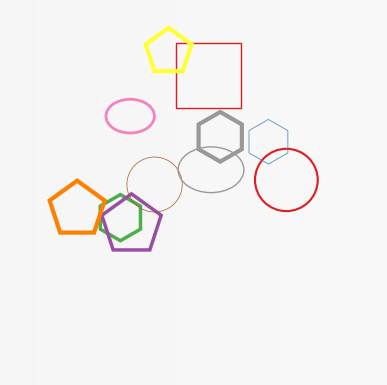[{"shape": "circle", "thickness": 1.5, "radius": 0.4, "center": [0.739, 0.533]}, {"shape": "square", "thickness": 1, "radius": 0.42, "center": [0.538, 0.804]}, {"shape": "hexagon", "thickness": 0.5, "radius": 0.29, "center": [0.693, 0.632]}, {"shape": "hexagon", "thickness": 2.5, "radius": 0.3, "center": [0.311, 0.435]}, {"shape": "pentagon", "thickness": 2.5, "radius": 0.4, "center": [0.339, 0.416]}, {"shape": "pentagon", "thickness": 3, "radius": 0.37, "center": [0.199, 0.456]}, {"shape": "pentagon", "thickness": 3, "radius": 0.31, "center": [0.435, 0.866]}, {"shape": "circle", "thickness": 0.5, "radius": 0.36, "center": [0.399, 0.521]}, {"shape": "oval", "thickness": 2, "radius": 0.31, "center": [0.336, 0.698]}, {"shape": "hexagon", "thickness": 3, "radius": 0.32, "center": [0.568, 0.645]}, {"shape": "oval", "thickness": 1, "radius": 0.42, "center": [0.544, 0.559]}]